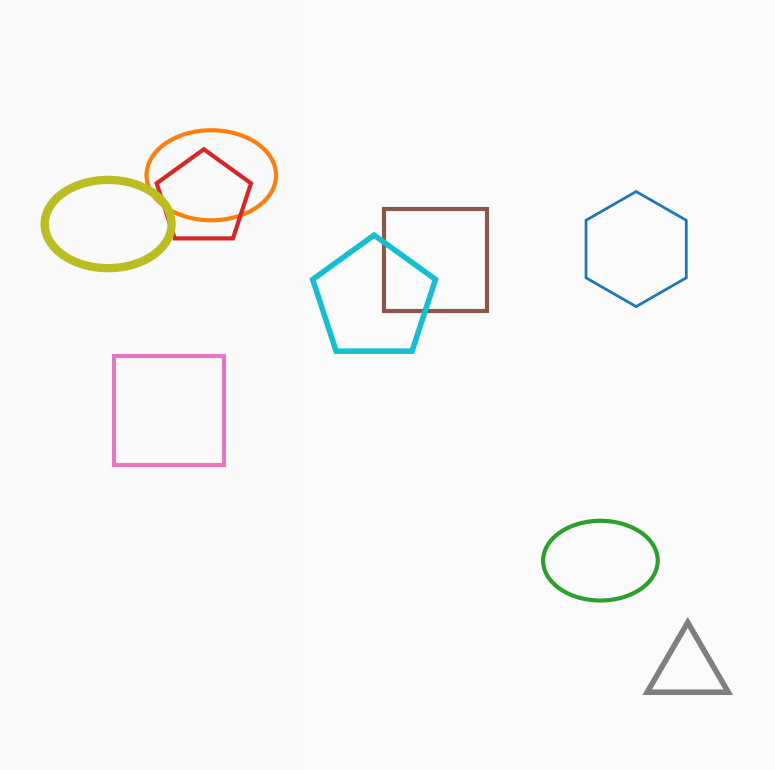[{"shape": "hexagon", "thickness": 1, "radius": 0.37, "center": [0.821, 0.677]}, {"shape": "oval", "thickness": 1.5, "radius": 0.42, "center": [0.273, 0.772]}, {"shape": "oval", "thickness": 1.5, "radius": 0.37, "center": [0.775, 0.272]}, {"shape": "pentagon", "thickness": 1.5, "radius": 0.32, "center": [0.263, 0.742]}, {"shape": "square", "thickness": 1.5, "radius": 0.33, "center": [0.562, 0.663]}, {"shape": "square", "thickness": 1.5, "radius": 0.35, "center": [0.218, 0.467]}, {"shape": "triangle", "thickness": 2, "radius": 0.3, "center": [0.887, 0.131]}, {"shape": "oval", "thickness": 3, "radius": 0.41, "center": [0.14, 0.709]}, {"shape": "pentagon", "thickness": 2, "radius": 0.42, "center": [0.483, 0.611]}]